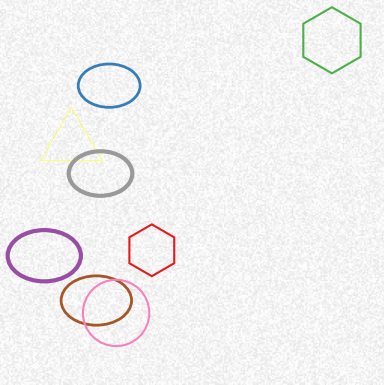[{"shape": "hexagon", "thickness": 1.5, "radius": 0.34, "center": [0.394, 0.35]}, {"shape": "oval", "thickness": 2, "radius": 0.4, "center": [0.284, 0.778]}, {"shape": "hexagon", "thickness": 1.5, "radius": 0.43, "center": [0.862, 0.895]}, {"shape": "oval", "thickness": 3, "radius": 0.48, "center": [0.115, 0.336]}, {"shape": "triangle", "thickness": 0.5, "radius": 0.46, "center": [0.186, 0.628]}, {"shape": "oval", "thickness": 2, "radius": 0.46, "center": [0.25, 0.219]}, {"shape": "circle", "thickness": 1.5, "radius": 0.43, "center": [0.302, 0.187]}, {"shape": "oval", "thickness": 3, "radius": 0.41, "center": [0.261, 0.549]}]